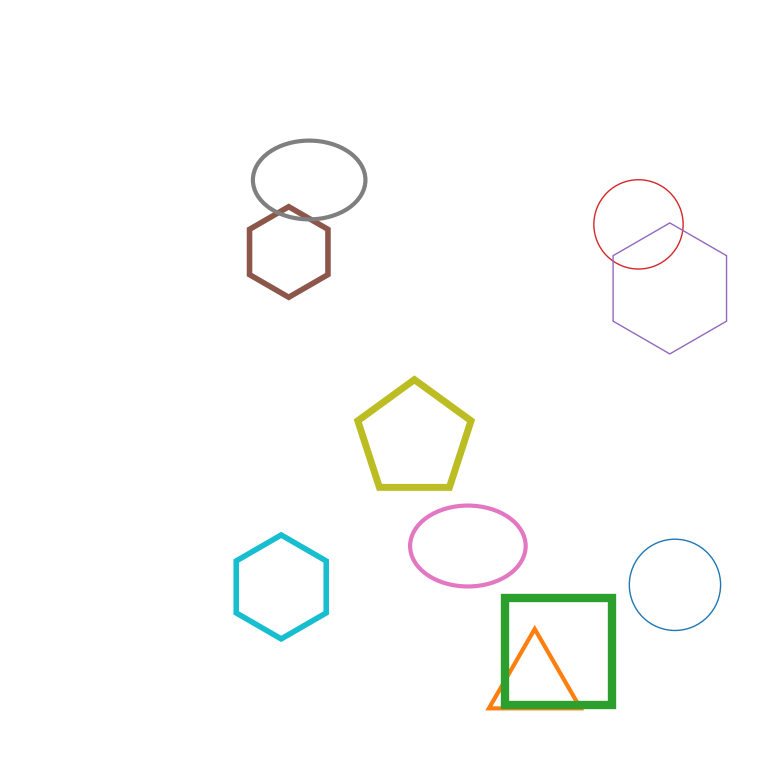[{"shape": "circle", "thickness": 0.5, "radius": 0.3, "center": [0.877, 0.24]}, {"shape": "triangle", "thickness": 1.5, "radius": 0.34, "center": [0.694, 0.114]}, {"shape": "square", "thickness": 3, "radius": 0.35, "center": [0.725, 0.154]}, {"shape": "circle", "thickness": 0.5, "radius": 0.29, "center": [0.829, 0.709]}, {"shape": "hexagon", "thickness": 0.5, "radius": 0.43, "center": [0.87, 0.625]}, {"shape": "hexagon", "thickness": 2, "radius": 0.29, "center": [0.375, 0.673]}, {"shape": "oval", "thickness": 1.5, "radius": 0.38, "center": [0.608, 0.291]}, {"shape": "oval", "thickness": 1.5, "radius": 0.37, "center": [0.402, 0.766]}, {"shape": "pentagon", "thickness": 2.5, "radius": 0.39, "center": [0.538, 0.43]}, {"shape": "hexagon", "thickness": 2, "radius": 0.34, "center": [0.365, 0.238]}]